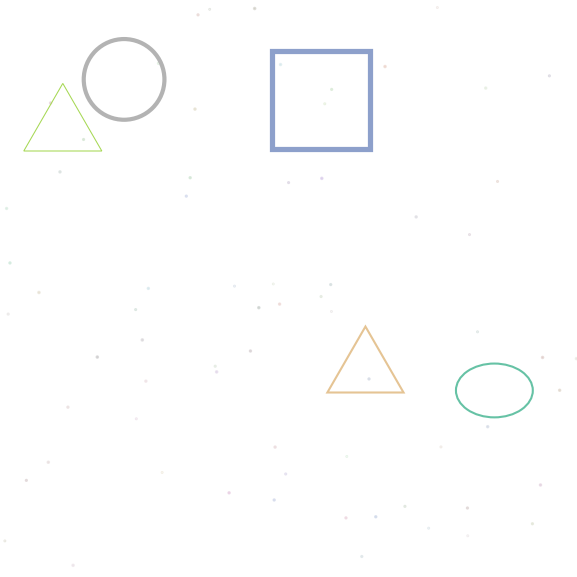[{"shape": "oval", "thickness": 1, "radius": 0.33, "center": [0.856, 0.323]}, {"shape": "square", "thickness": 2.5, "radius": 0.43, "center": [0.556, 0.826]}, {"shape": "triangle", "thickness": 0.5, "radius": 0.39, "center": [0.109, 0.777]}, {"shape": "triangle", "thickness": 1, "radius": 0.38, "center": [0.633, 0.358]}, {"shape": "circle", "thickness": 2, "radius": 0.35, "center": [0.215, 0.862]}]